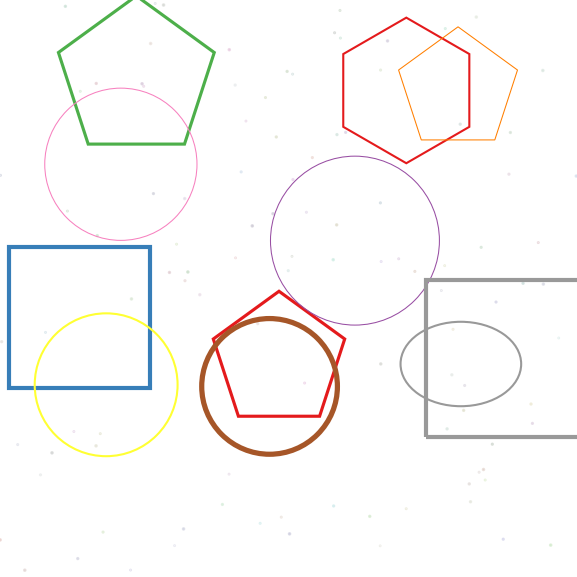[{"shape": "pentagon", "thickness": 1.5, "radius": 0.6, "center": [0.483, 0.375]}, {"shape": "hexagon", "thickness": 1, "radius": 0.63, "center": [0.704, 0.843]}, {"shape": "square", "thickness": 2, "radius": 0.61, "center": [0.137, 0.45]}, {"shape": "pentagon", "thickness": 1.5, "radius": 0.71, "center": [0.236, 0.864]}, {"shape": "circle", "thickness": 0.5, "radius": 0.73, "center": [0.615, 0.582]}, {"shape": "pentagon", "thickness": 0.5, "radius": 0.54, "center": [0.793, 0.844]}, {"shape": "circle", "thickness": 1, "radius": 0.62, "center": [0.184, 0.333]}, {"shape": "circle", "thickness": 2.5, "radius": 0.59, "center": [0.467, 0.33]}, {"shape": "circle", "thickness": 0.5, "radius": 0.66, "center": [0.209, 0.715]}, {"shape": "oval", "thickness": 1, "radius": 0.52, "center": [0.798, 0.369]}, {"shape": "square", "thickness": 2, "radius": 0.68, "center": [0.874, 0.378]}]